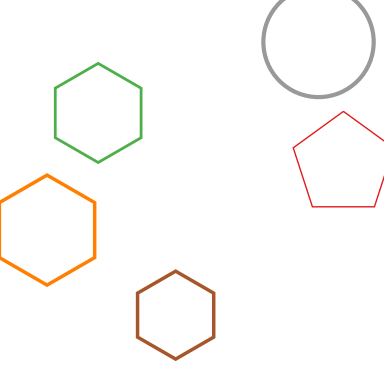[{"shape": "pentagon", "thickness": 1, "radius": 0.68, "center": [0.892, 0.574]}, {"shape": "hexagon", "thickness": 2, "radius": 0.64, "center": [0.255, 0.707]}, {"shape": "hexagon", "thickness": 2.5, "radius": 0.71, "center": [0.122, 0.402]}, {"shape": "hexagon", "thickness": 2.5, "radius": 0.57, "center": [0.456, 0.181]}, {"shape": "circle", "thickness": 3, "radius": 0.72, "center": [0.827, 0.891]}]